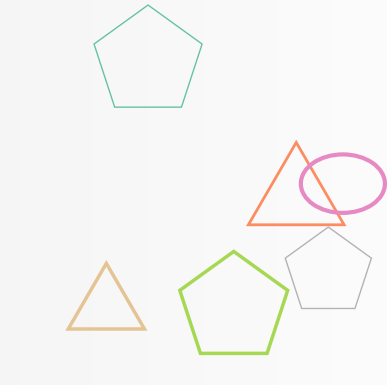[{"shape": "pentagon", "thickness": 1, "radius": 0.73, "center": [0.382, 0.84]}, {"shape": "triangle", "thickness": 2, "radius": 0.71, "center": [0.764, 0.487]}, {"shape": "oval", "thickness": 3, "radius": 0.54, "center": [0.885, 0.523]}, {"shape": "pentagon", "thickness": 2.5, "radius": 0.73, "center": [0.603, 0.201]}, {"shape": "triangle", "thickness": 2.5, "radius": 0.57, "center": [0.274, 0.202]}, {"shape": "pentagon", "thickness": 1, "radius": 0.58, "center": [0.847, 0.293]}]